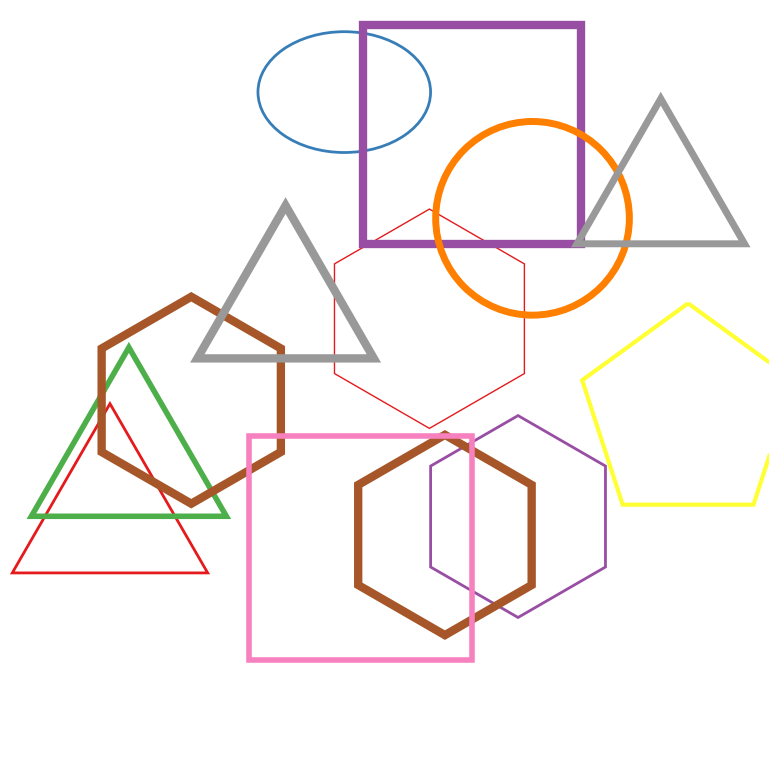[{"shape": "hexagon", "thickness": 0.5, "radius": 0.71, "center": [0.558, 0.586]}, {"shape": "triangle", "thickness": 1, "radius": 0.73, "center": [0.143, 0.329]}, {"shape": "oval", "thickness": 1, "radius": 0.56, "center": [0.447, 0.88]}, {"shape": "triangle", "thickness": 2, "radius": 0.73, "center": [0.167, 0.403]}, {"shape": "square", "thickness": 3, "radius": 0.71, "center": [0.613, 0.825]}, {"shape": "hexagon", "thickness": 1, "radius": 0.66, "center": [0.673, 0.329]}, {"shape": "circle", "thickness": 2.5, "radius": 0.63, "center": [0.692, 0.716]}, {"shape": "pentagon", "thickness": 1.5, "radius": 0.72, "center": [0.894, 0.462]}, {"shape": "hexagon", "thickness": 3, "radius": 0.67, "center": [0.248, 0.48]}, {"shape": "hexagon", "thickness": 3, "radius": 0.65, "center": [0.578, 0.305]}, {"shape": "square", "thickness": 2, "radius": 0.73, "center": [0.468, 0.288]}, {"shape": "triangle", "thickness": 2.5, "radius": 0.63, "center": [0.858, 0.746]}, {"shape": "triangle", "thickness": 3, "radius": 0.66, "center": [0.371, 0.601]}]